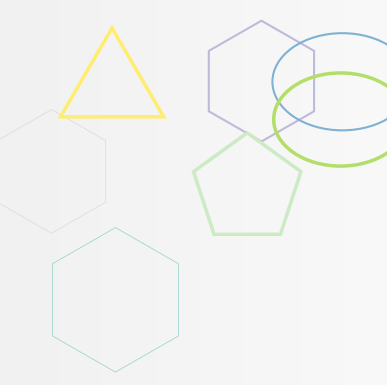[{"shape": "hexagon", "thickness": 0.5, "radius": 0.94, "center": [0.298, 0.221]}, {"shape": "hexagon", "thickness": 1.5, "radius": 0.78, "center": [0.675, 0.789]}, {"shape": "oval", "thickness": 1.5, "radius": 0.9, "center": [0.883, 0.788]}, {"shape": "oval", "thickness": 2.5, "radius": 0.86, "center": [0.879, 0.69]}, {"shape": "hexagon", "thickness": 0.5, "radius": 0.8, "center": [0.133, 0.555]}, {"shape": "pentagon", "thickness": 2.5, "radius": 0.73, "center": [0.638, 0.509]}, {"shape": "triangle", "thickness": 2.5, "radius": 0.77, "center": [0.289, 0.773]}]